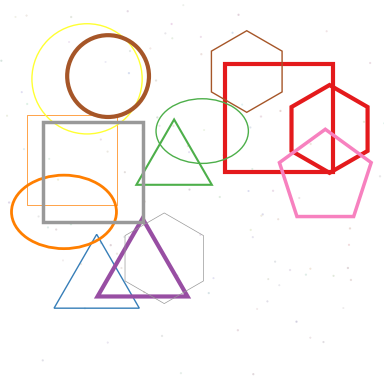[{"shape": "square", "thickness": 3, "radius": 0.7, "center": [0.726, 0.693]}, {"shape": "hexagon", "thickness": 3, "radius": 0.57, "center": [0.856, 0.665]}, {"shape": "triangle", "thickness": 1, "radius": 0.64, "center": [0.251, 0.263]}, {"shape": "triangle", "thickness": 1.5, "radius": 0.57, "center": [0.452, 0.577]}, {"shape": "oval", "thickness": 1, "radius": 0.6, "center": [0.525, 0.66]}, {"shape": "triangle", "thickness": 3, "radius": 0.67, "center": [0.37, 0.297]}, {"shape": "square", "thickness": 0.5, "radius": 0.58, "center": [0.187, 0.585]}, {"shape": "oval", "thickness": 2, "radius": 0.68, "center": [0.166, 0.45]}, {"shape": "circle", "thickness": 1, "radius": 0.72, "center": [0.226, 0.795]}, {"shape": "circle", "thickness": 3, "radius": 0.53, "center": [0.281, 0.802]}, {"shape": "hexagon", "thickness": 1, "radius": 0.53, "center": [0.641, 0.814]}, {"shape": "pentagon", "thickness": 2.5, "radius": 0.63, "center": [0.845, 0.539]}, {"shape": "square", "thickness": 2.5, "radius": 0.65, "center": [0.242, 0.554]}, {"shape": "hexagon", "thickness": 0.5, "radius": 0.59, "center": [0.427, 0.329]}]